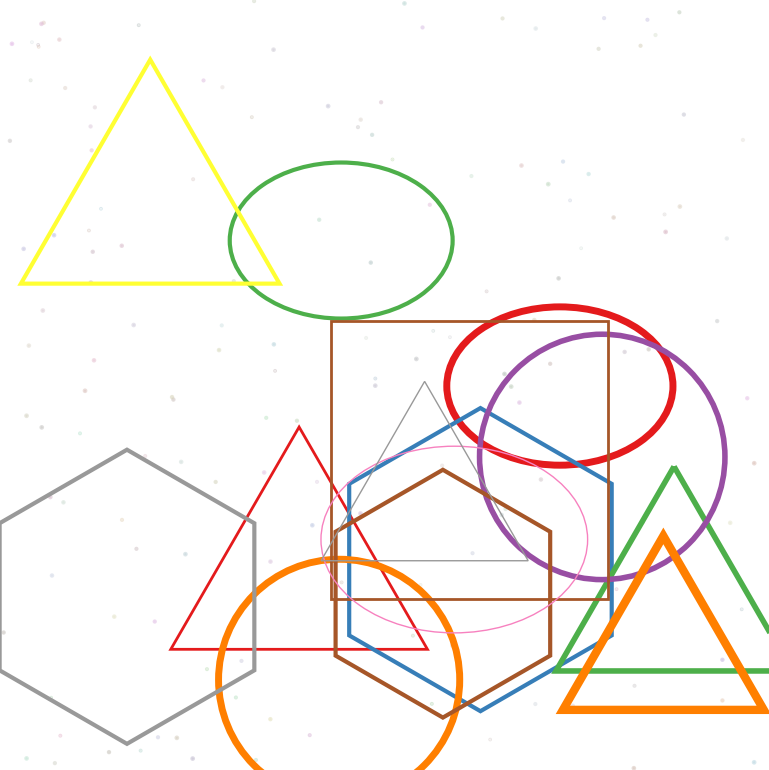[{"shape": "oval", "thickness": 2.5, "radius": 0.73, "center": [0.727, 0.499]}, {"shape": "triangle", "thickness": 1, "radius": 0.96, "center": [0.388, 0.253]}, {"shape": "hexagon", "thickness": 1.5, "radius": 0.98, "center": [0.624, 0.273]}, {"shape": "triangle", "thickness": 2, "radius": 0.89, "center": [0.875, 0.217]}, {"shape": "oval", "thickness": 1.5, "radius": 0.72, "center": [0.443, 0.688]}, {"shape": "circle", "thickness": 2, "radius": 0.8, "center": [0.782, 0.407]}, {"shape": "circle", "thickness": 2.5, "radius": 0.78, "center": [0.44, 0.117]}, {"shape": "triangle", "thickness": 3, "radius": 0.75, "center": [0.862, 0.153]}, {"shape": "triangle", "thickness": 1.5, "radius": 0.97, "center": [0.195, 0.729]}, {"shape": "square", "thickness": 1, "radius": 0.9, "center": [0.609, 0.403]}, {"shape": "hexagon", "thickness": 1.5, "radius": 0.8, "center": [0.575, 0.229]}, {"shape": "oval", "thickness": 0.5, "radius": 0.87, "center": [0.59, 0.299]}, {"shape": "hexagon", "thickness": 1.5, "radius": 0.95, "center": [0.165, 0.225]}, {"shape": "triangle", "thickness": 0.5, "radius": 0.78, "center": [0.551, 0.349]}]